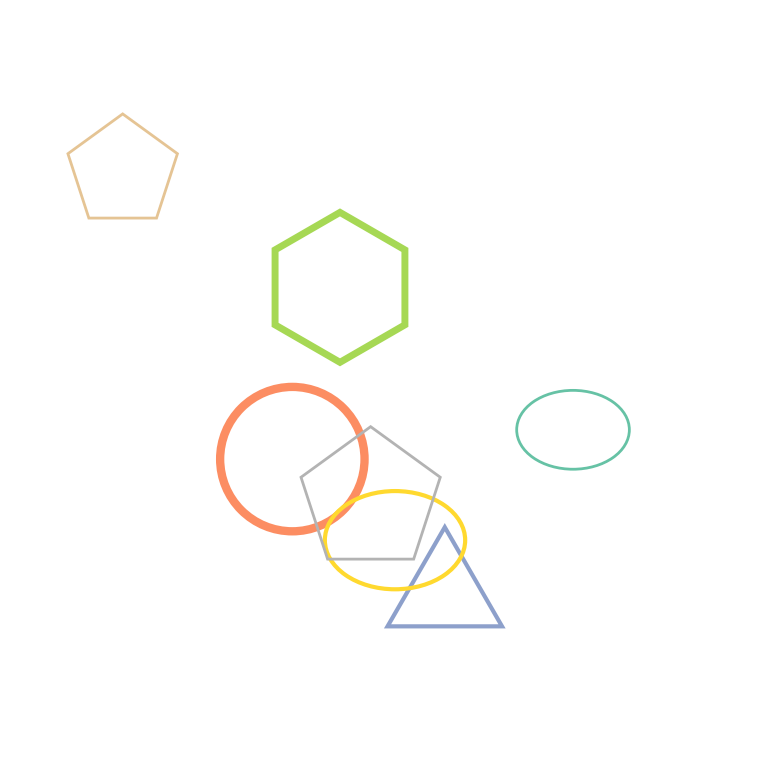[{"shape": "oval", "thickness": 1, "radius": 0.37, "center": [0.744, 0.442]}, {"shape": "circle", "thickness": 3, "radius": 0.47, "center": [0.38, 0.404]}, {"shape": "triangle", "thickness": 1.5, "radius": 0.43, "center": [0.578, 0.229]}, {"shape": "hexagon", "thickness": 2.5, "radius": 0.49, "center": [0.442, 0.627]}, {"shape": "oval", "thickness": 1.5, "radius": 0.46, "center": [0.513, 0.298]}, {"shape": "pentagon", "thickness": 1, "radius": 0.37, "center": [0.159, 0.777]}, {"shape": "pentagon", "thickness": 1, "radius": 0.48, "center": [0.481, 0.351]}]